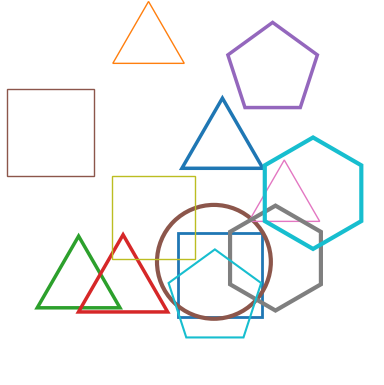[{"shape": "triangle", "thickness": 2.5, "radius": 0.61, "center": [0.578, 0.624]}, {"shape": "square", "thickness": 2, "radius": 0.55, "center": [0.572, 0.286]}, {"shape": "triangle", "thickness": 1, "radius": 0.54, "center": [0.386, 0.889]}, {"shape": "triangle", "thickness": 2.5, "radius": 0.62, "center": [0.204, 0.263]}, {"shape": "triangle", "thickness": 2.5, "radius": 0.67, "center": [0.32, 0.257]}, {"shape": "pentagon", "thickness": 2.5, "radius": 0.61, "center": [0.708, 0.82]}, {"shape": "square", "thickness": 1, "radius": 0.56, "center": [0.131, 0.655]}, {"shape": "circle", "thickness": 3, "radius": 0.74, "center": [0.556, 0.32]}, {"shape": "triangle", "thickness": 1, "radius": 0.53, "center": [0.738, 0.478]}, {"shape": "hexagon", "thickness": 3, "radius": 0.68, "center": [0.716, 0.33]}, {"shape": "square", "thickness": 1, "radius": 0.54, "center": [0.398, 0.436]}, {"shape": "pentagon", "thickness": 1.5, "radius": 0.63, "center": [0.558, 0.226]}, {"shape": "hexagon", "thickness": 3, "radius": 0.72, "center": [0.813, 0.498]}]